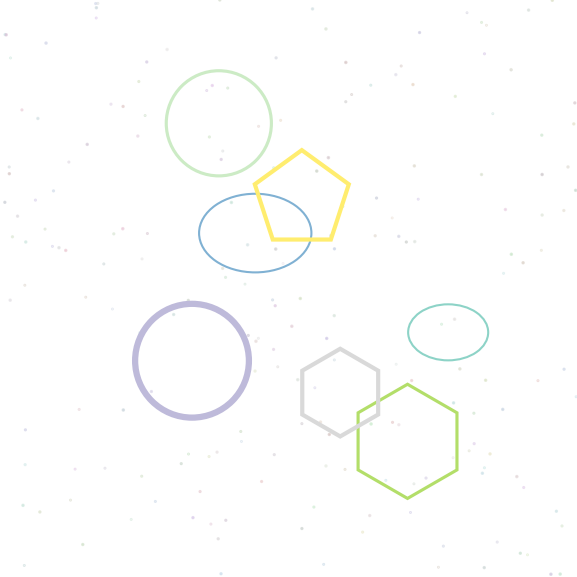[{"shape": "oval", "thickness": 1, "radius": 0.35, "center": [0.776, 0.424]}, {"shape": "circle", "thickness": 3, "radius": 0.49, "center": [0.332, 0.375]}, {"shape": "oval", "thickness": 1, "radius": 0.49, "center": [0.442, 0.596]}, {"shape": "hexagon", "thickness": 1.5, "radius": 0.49, "center": [0.706, 0.235]}, {"shape": "hexagon", "thickness": 2, "radius": 0.38, "center": [0.589, 0.319]}, {"shape": "circle", "thickness": 1.5, "radius": 0.46, "center": [0.379, 0.786]}, {"shape": "pentagon", "thickness": 2, "radius": 0.43, "center": [0.523, 0.654]}]